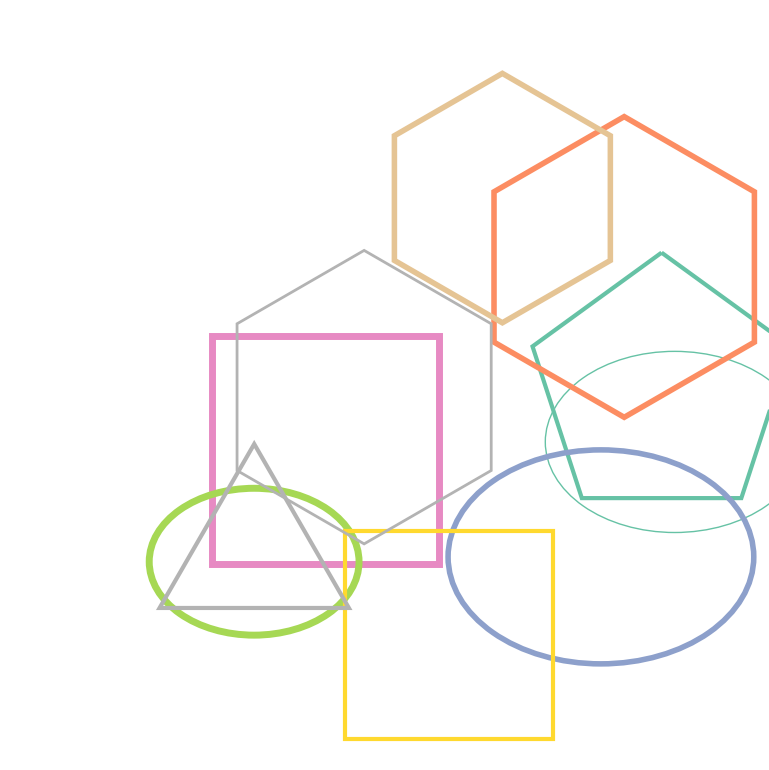[{"shape": "pentagon", "thickness": 1.5, "radius": 0.88, "center": [0.859, 0.496]}, {"shape": "oval", "thickness": 0.5, "radius": 0.84, "center": [0.876, 0.426]}, {"shape": "hexagon", "thickness": 2, "radius": 0.98, "center": [0.811, 0.653]}, {"shape": "oval", "thickness": 2, "radius": 0.99, "center": [0.78, 0.277]}, {"shape": "square", "thickness": 2.5, "radius": 0.74, "center": [0.423, 0.415]}, {"shape": "oval", "thickness": 2.5, "radius": 0.68, "center": [0.33, 0.27]}, {"shape": "square", "thickness": 1.5, "radius": 0.68, "center": [0.583, 0.175]}, {"shape": "hexagon", "thickness": 2, "radius": 0.81, "center": [0.652, 0.743]}, {"shape": "triangle", "thickness": 1.5, "radius": 0.71, "center": [0.33, 0.281]}, {"shape": "hexagon", "thickness": 1, "radius": 0.95, "center": [0.473, 0.484]}]